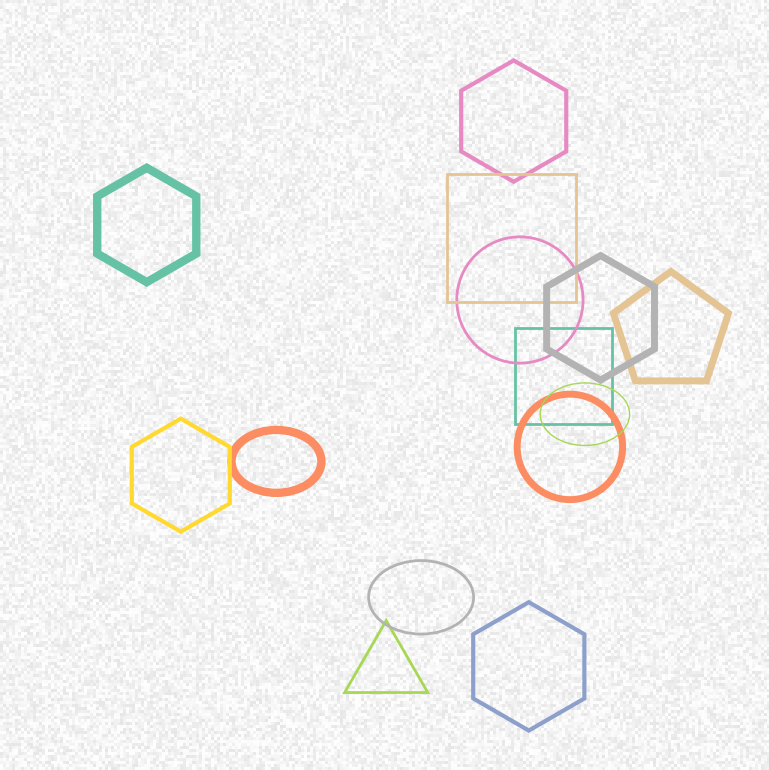[{"shape": "hexagon", "thickness": 3, "radius": 0.37, "center": [0.191, 0.708]}, {"shape": "square", "thickness": 1, "radius": 0.31, "center": [0.732, 0.512]}, {"shape": "circle", "thickness": 2.5, "radius": 0.34, "center": [0.74, 0.42]}, {"shape": "oval", "thickness": 3, "radius": 0.29, "center": [0.359, 0.401]}, {"shape": "hexagon", "thickness": 1.5, "radius": 0.42, "center": [0.687, 0.135]}, {"shape": "hexagon", "thickness": 1.5, "radius": 0.39, "center": [0.667, 0.843]}, {"shape": "circle", "thickness": 1, "radius": 0.41, "center": [0.675, 0.61]}, {"shape": "oval", "thickness": 0.5, "radius": 0.29, "center": [0.76, 0.462]}, {"shape": "triangle", "thickness": 1, "radius": 0.31, "center": [0.502, 0.132]}, {"shape": "hexagon", "thickness": 1.5, "radius": 0.37, "center": [0.235, 0.383]}, {"shape": "pentagon", "thickness": 2.5, "radius": 0.39, "center": [0.871, 0.569]}, {"shape": "square", "thickness": 1, "radius": 0.42, "center": [0.664, 0.691]}, {"shape": "hexagon", "thickness": 2.5, "radius": 0.4, "center": [0.78, 0.587]}, {"shape": "oval", "thickness": 1, "radius": 0.34, "center": [0.547, 0.224]}]